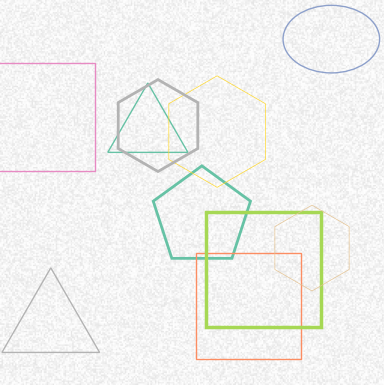[{"shape": "triangle", "thickness": 1, "radius": 0.6, "center": [0.384, 0.664]}, {"shape": "pentagon", "thickness": 2, "radius": 0.66, "center": [0.524, 0.436]}, {"shape": "square", "thickness": 1, "radius": 0.68, "center": [0.645, 0.206]}, {"shape": "oval", "thickness": 1, "radius": 0.63, "center": [0.861, 0.898]}, {"shape": "square", "thickness": 1, "radius": 0.7, "center": [0.106, 0.696]}, {"shape": "square", "thickness": 2.5, "radius": 0.74, "center": [0.684, 0.301]}, {"shape": "hexagon", "thickness": 0.5, "radius": 0.72, "center": [0.564, 0.658]}, {"shape": "hexagon", "thickness": 0.5, "radius": 0.56, "center": [0.81, 0.356]}, {"shape": "hexagon", "thickness": 2, "radius": 0.6, "center": [0.41, 0.674]}, {"shape": "triangle", "thickness": 1, "radius": 0.73, "center": [0.132, 0.158]}]